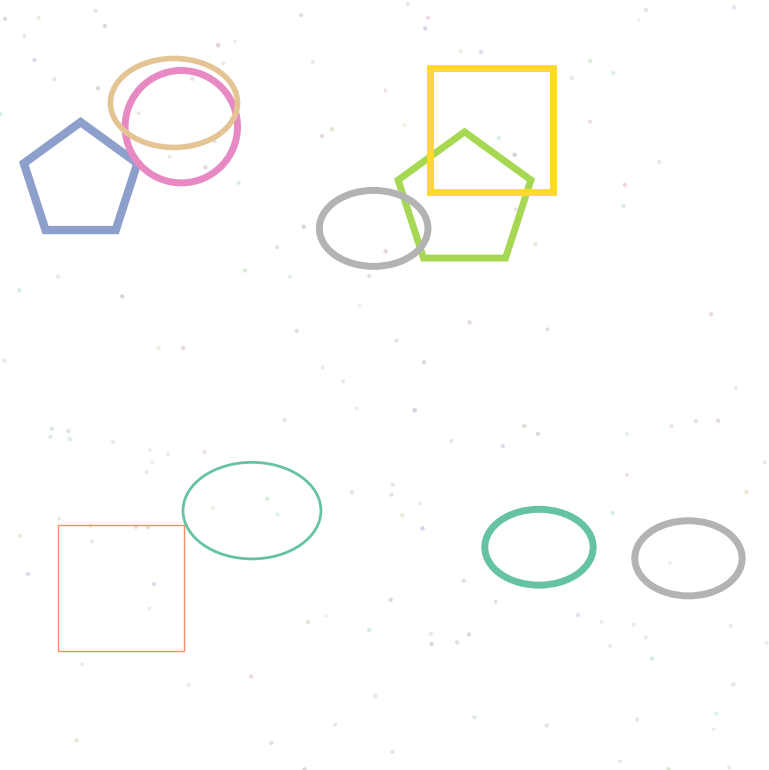[{"shape": "oval", "thickness": 2.5, "radius": 0.35, "center": [0.7, 0.289]}, {"shape": "oval", "thickness": 1, "radius": 0.45, "center": [0.327, 0.337]}, {"shape": "square", "thickness": 0.5, "radius": 0.41, "center": [0.157, 0.236]}, {"shape": "pentagon", "thickness": 3, "radius": 0.39, "center": [0.105, 0.764]}, {"shape": "circle", "thickness": 2.5, "radius": 0.36, "center": [0.235, 0.835]}, {"shape": "pentagon", "thickness": 2.5, "radius": 0.45, "center": [0.603, 0.738]}, {"shape": "square", "thickness": 2.5, "radius": 0.4, "center": [0.639, 0.831]}, {"shape": "oval", "thickness": 2, "radius": 0.41, "center": [0.226, 0.866]}, {"shape": "oval", "thickness": 2.5, "radius": 0.35, "center": [0.894, 0.275]}, {"shape": "oval", "thickness": 2.5, "radius": 0.35, "center": [0.485, 0.703]}]